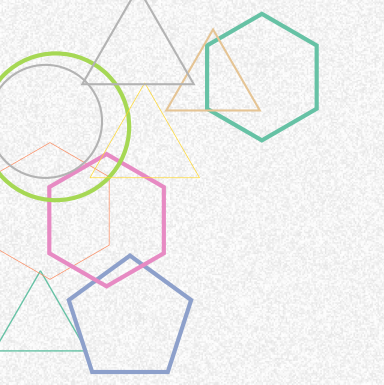[{"shape": "hexagon", "thickness": 3, "radius": 0.82, "center": [0.68, 0.8]}, {"shape": "triangle", "thickness": 1, "radius": 0.69, "center": [0.105, 0.158]}, {"shape": "hexagon", "thickness": 0.5, "radius": 0.89, "center": [0.13, 0.452]}, {"shape": "pentagon", "thickness": 3, "radius": 0.84, "center": [0.338, 0.169]}, {"shape": "hexagon", "thickness": 3, "radius": 0.86, "center": [0.277, 0.428]}, {"shape": "circle", "thickness": 3, "radius": 0.95, "center": [0.145, 0.671]}, {"shape": "triangle", "thickness": 0.5, "radius": 0.82, "center": [0.376, 0.62]}, {"shape": "triangle", "thickness": 1.5, "radius": 0.7, "center": [0.553, 0.783]}, {"shape": "triangle", "thickness": 1.5, "radius": 0.84, "center": [0.359, 0.865]}, {"shape": "circle", "thickness": 1.5, "radius": 0.73, "center": [0.118, 0.685]}]